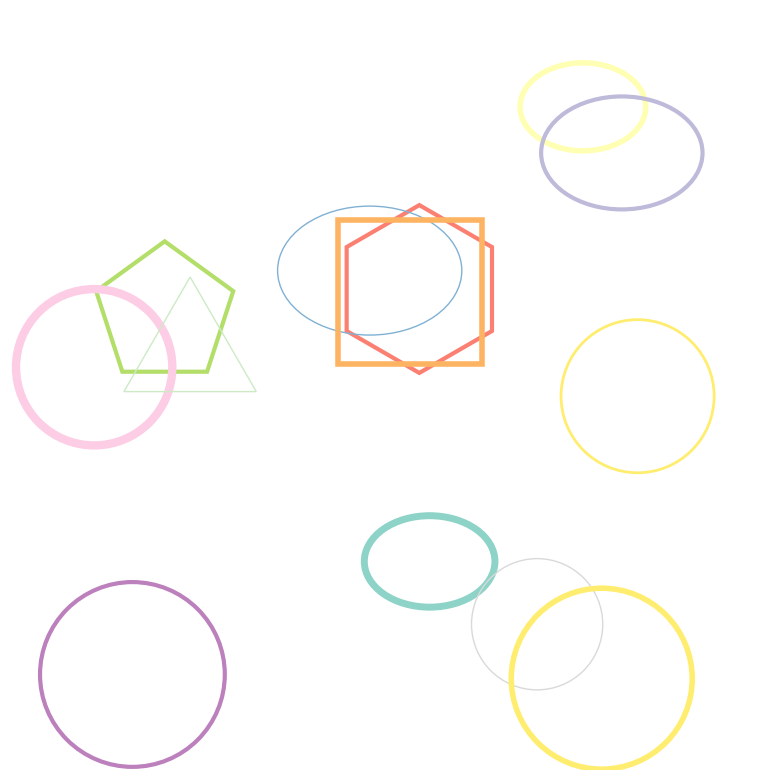[{"shape": "oval", "thickness": 2.5, "radius": 0.42, "center": [0.558, 0.271]}, {"shape": "oval", "thickness": 2, "radius": 0.41, "center": [0.757, 0.861]}, {"shape": "oval", "thickness": 1.5, "radius": 0.52, "center": [0.808, 0.801]}, {"shape": "hexagon", "thickness": 1.5, "radius": 0.54, "center": [0.545, 0.625]}, {"shape": "oval", "thickness": 0.5, "radius": 0.6, "center": [0.48, 0.649]}, {"shape": "square", "thickness": 2, "radius": 0.47, "center": [0.532, 0.621]}, {"shape": "pentagon", "thickness": 1.5, "radius": 0.47, "center": [0.214, 0.593]}, {"shape": "circle", "thickness": 3, "radius": 0.51, "center": [0.122, 0.523]}, {"shape": "circle", "thickness": 0.5, "radius": 0.43, "center": [0.698, 0.189]}, {"shape": "circle", "thickness": 1.5, "radius": 0.6, "center": [0.172, 0.124]}, {"shape": "triangle", "thickness": 0.5, "radius": 0.5, "center": [0.247, 0.541]}, {"shape": "circle", "thickness": 2, "radius": 0.59, "center": [0.781, 0.119]}, {"shape": "circle", "thickness": 1, "radius": 0.5, "center": [0.828, 0.485]}]